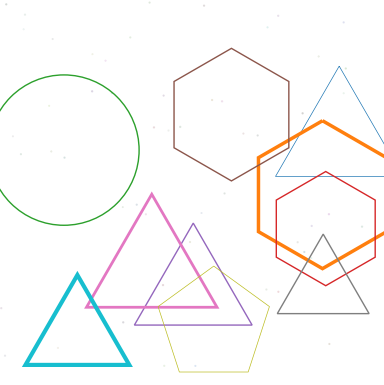[{"shape": "triangle", "thickness": 0.5, "radius": 0.96, "center": [0.881, 0.637]}, {"shape": "hexagon", "thickness": 2.5, "radius": 0.96, "center": [0.838, 0.494]}, {"shape": "circle", "thickness": 1, "radius": 0.98, "center": [0.166, 0.61]}, {"shape": "hexagon", "thickness": 1, "radius": 0.74, "center": [0.846, 0.406]}, {"shape": "triangle", "thickness": 1, "radius": 0.88, "center": [0.502, 0.244]}, {"shape": "hexagon", "thickness": 1, "radius": 0.86, "center": [0.601, 0.702]}, {"shape": "triangle", "thickness": 2, "radius": 0.98, "center": [0.394, 0.3]}, {"shape": "triangle", "thickness": 1, "radius": 0.69, "center": [0.839, 0.254]}, {"shape": "pentagon", "thickness": 0.5, "radius": 0.76, "center": [0.555, 0.157]}, {"shape": "triangle", "thickness": 3, "radius": 0.78, "center": [0.201, 0.13]}]